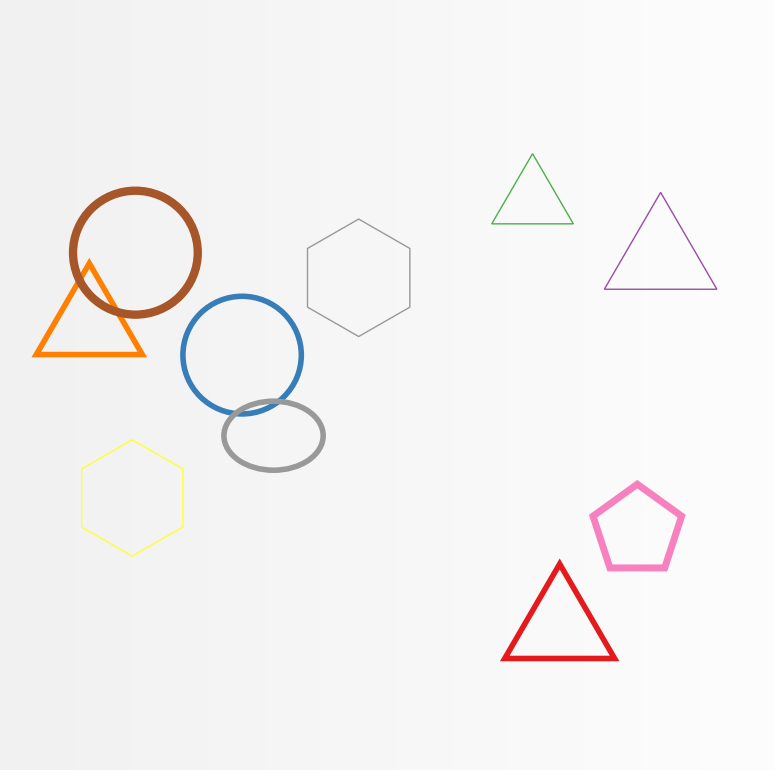[{"shape": "triangle", "thickness": 2, "radius": 0.41, "center": [0.722, 0.186]}, {"shape": "circle", "thickness": 2, "radius": 0.38, "center": [0.312, 0.539]}, {"shape": "triangle", "thickness": 0.5, "radius": 0.3, "center": [0.687, 0.74]}, {"shape": "triangle", "thickness": 0.5, "radius": 0.42, "center": [0.852, 0.666]}, {"shape": "triangle", "thickness": 2, "radius": 0.39, "center": [0.115, 0.579]}, {"shape": "hexagon", "thickness": 0.5, "radius": 0.38, "center": [0.171, 0.353]}, {"shape": "circle", "thickness": 3, "radius": 0.4, "center": [0.175, 0.672]}, {"shape": "pentagon", "thickness": 2.5, "radius": 0.3, "center": [0.822, 0.311]}, {"shape": "hexagon", "thickness": 0.5, "radius": 0.38, "center": [0.463, 0.639]}, {"shape": "oval", "thickness": 2, "radius": 0.32, "center": [0.353, 0.434]}]